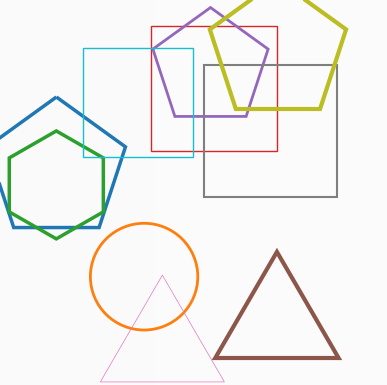[{"shape": "pentagon", "thickness": 2.5, "radius": 0.94, "center": [0.146, 0.561]}, {"shape": "circle", "thickness": 2, "radius": 0.69, "center": [0.372, 0.281]}, {"shape": "hexagon", "thickness": 2.5, "radius": 0.7, "center": [0.145, 0.52]}, {"shape": "square", "thickness": 1, "radius": 0.81, "center": [0.553, 0.771]}, {"shape": "pentagon", "thickness": 2, "radius": 0.78, "center": [0.543, 0.824]}, {"shape": "triangle", "thickness": 3, "radius": 0.92, "center": [0.715, 0.162]}, {"shape": "triangle", "thickness": 0.5, "radius": 0.92, "center": [0.419, 0.1]}, {"shape": "square", "thickness": 1.5, "radius": 0.86, "center": [0.699, 0.661]}, {"shape": "pentagon", "thickness": 3, "radius": 0.92, "center": [0.717, 0.866]}, {"shape": "square", "thickness": 1, "radius": 0.71, "center": [0.357, 0.734]}]